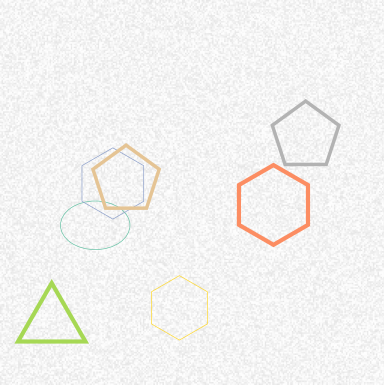[{"shape": "oval", "thickness": 0.5, "radius": 0.45, "center": [0.247, 0.415]}, {"shape": "hexagon", "thickness": 3, "radius": 0.52, "center": [0.71, 0.468]}, {"shape": "hexagon", "thickness": 0.5, "radius": 0.46, "center": [0.293, 0.523]}, {"shape": "triangle", "thickness": 3, "radius": 0.51, "center": [0.134, 0.164]}, {"shape": "hexagon", "thickness": 0.5, "radius": 0.42, "center": [0.466, 0.2]}, {"shape": "pentagon", "thickness": 2.5, "radius": 0.45, "center": [0.327, 0.532]}, {"shape": "pentagon", "thickness": 2.5, "radius": 0.46, "center": [0.794, 0.646]}]